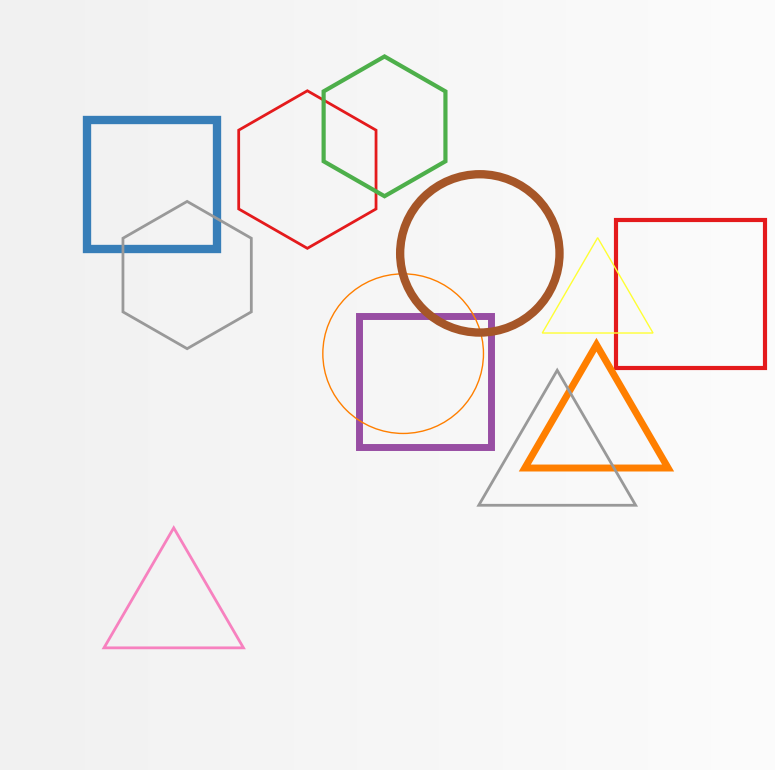[{"shape": "square", "thickness": 1.5, "radius": 0.48, "center": [0.891, 0.618]}, {"shape": "hexagon", "thickness": 1, "radius": 0.51, "center": [0.397, 0.78]}, {"shape": "square", "thickness": 3, "radius": 0.42, "center": [0.196, 0.76]}, {"shape": "hexagon", "thickness": 1.5, "radius": 0.45, "center": [0.496, 0.836]}, {"shape": "square", "thickness": 2.5, "radius": 0.43, "center": [0.548, 0.505]}, {"shape": "circle", "thickness": 0.5, "radius": 0.52, "center": [0.52, 0.541]}, {"shape": "triangle", "thickness": 2.5, "radius": 0.53, "center": [0.77, 0.446]}, {"shape": "triangle", "thickness": 0.5, "radius": 0.41, "center": [0.771, 0.609]}, {"shape": "circle", "thickness": 3, "radius": 0.51, "center": [0.619, 0.671]}, {"shape": "triangle", "thickness": 1, "radius": 0.52, "center": [0.224, 0.211]}, {"shape": "hexagon", "thickness": 1, "radius": 0.48, "center": [0.241, 0.643]}, {"shape": "triangle", "thickness": 1, "radius": 0.58, "center": [0.719, 0.402]}]